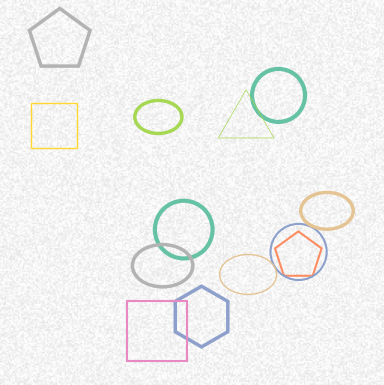[{"shape": "circle", "thickness": 3, "radius": 0.37, "center": [0.477, 0.404]}, {"shape": "circle", "thickness": 3, "radius": 0.34, "center": [0.724, 0.752]}, {"shape": "pentagon", "thickness": 1.5, "radius": 0.32, "center": [0.775, 0.335]}, {"shape": "circle", "thickness": 1.5, "radius": 0.36, "center": [0.776, 0.346]}, {"shape": "hexagon", "thickness": 2.5, "radius": 0.39, "center": [0.523, 0.178]}, {"shape": "square", "thickness": 1.5, "radius": 0.39, "center": [0.407, 0.14]}, {"shape": "triangle", "thickness": 0.5, "radius": 0.42, "center": [0.639, 0.683]}, {"shape": "oval", "thickness": 2.5, "radius": 0.31, "center": [0.411, 0.696]}, {"shape": "square", "thickness": 1, "radius": 0.29, "center": [0.14, 0.674]}, {"shape": "oval", "thickness": 1, "radius": 0.37, "center": [0.644, 0.287]}, {"shape": "oval", "thickness": 2.5, "radius": 0.34, "center": [0.849, 0.452]}, {"shape": "pentagon", "thickness": 2.5, "radius": 0.41, "center": [0.155, 0.895]}, {"shape": "oval", "thickness": 2.5, "radius": 0.39, "center": [0.422, 0.31]}]